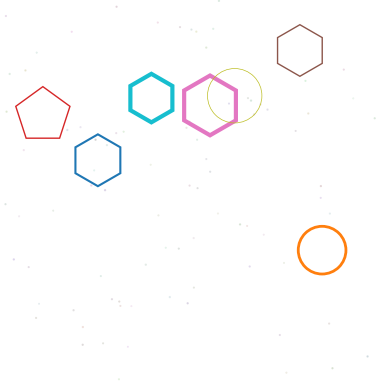[{"shape": "hexagon", "thickness": 1.5, "radius": 0.34, "center": [0.254, 0.584]}, {"shape": "circle", "thickness": 2, "radius": 0.31, "center": [0.837, 0.35]}, {"shape": "pentagon", "thickness": 1, "radius": 0.37, "center": [0.111, 0.701]}, {"shape": "hexagon", "thickness": 1, "radius": 0.33, "center": [0.779, 0.869]}, {"shape": "hexagon", "thickness": 3, "radius": 0.39, "center": [0.546, 0.726]}, {"shape": "circle", "thickness": 0.5, "radius": 0.35, "center": [0.61, 0.751]}, {"shape": "hexagon", "thickness": 3, "radius": 0.31, "center": [0.393, 0.745]}]